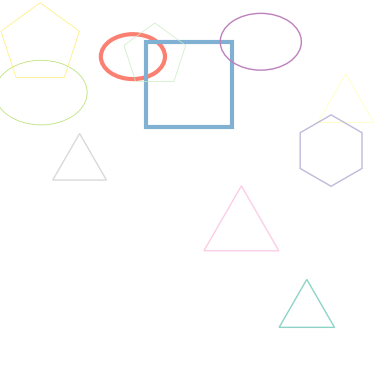[{"shape": "triangle", "thickness": 1, "radius": 0.41, "center": [0.797, 0.191]}, {"shape": "triangle", "thickness": 0.5, "radius": 0.42, "center": [0.898, 0.724]}, {"shape": "hexagon", "thickness": 1, "radius": 0.46, "center": [0.86, 0.609]}, {"shape": "oval", "thickness": 3, "radius": 0.42, "center": [0.345, 0.853]}, {"shape": "square", "thickness": 3, "radius": 0.55, "center": [0.491, 0.78]}, {"shape": "oval", "thickness": 0.5, "radius": 0.6, "center": [0.106, 0.759]}, {"shape": "triangle", "thickness": 1, "radius": 0.56, "center": [0.627, 0.405]}, {"shape": "triangle", "thickness": 1, "radius": 0.4, "center": [0.207, 0.573]}, {"shape": "oval", "thickness": 1, "radius": 0.53, "center": [0.677, 0.892]}, {"shape": "pentagon", "thickness": 0.5, "radius": 0.42, "center": [0.402, 0.856]}, {"shape": "pentagon", "thickness": 0.5, "radius": 0.54, "center": [0.104, 0.886]}]